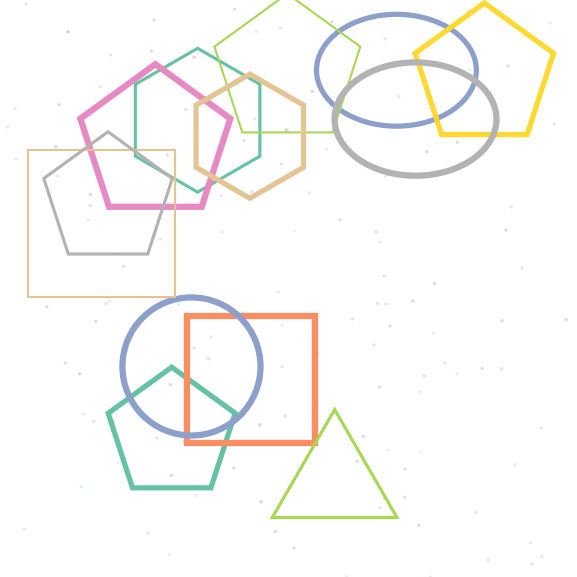[{"shape": "pentagon", "thickness": 2.5, "radius": 0.58, "center": [0.297, 0.248]}, {"shape": "hexagon", "thickness": 1.5, "radius": 0.62, "center": [0.342, 0.791]}, {"shape": "square", "thickness": 3, "radius": 0.55, "center": [0.435, 0.342]}, {"shape": "circle", "thickness": 3, "radius": 0.6, "center": [0.332, 0.365]}, {"shape": "oval", "thickness": 2.5, "radius": 0.69, "center": [0.686, 0.878]}, {"shape": "pentagon", "thickness": 3, "radius": 0.68, "center": [0.269, 0.751]}, {"shape": "pentagon", "thickness": 1, "radius": 0.66, "center": [0.498, 0.877]}, {"shape": "triangle", "thickness": 1.5, "radius": 0.62, "center": [0.58, 0.165]}, {"shape": "pentagon", "thickness": 2.5, "radius": 0.63, "center": [0.839, 0.868]}, {"shape": "hexagon", "thickness": 2.5, "radius": 0.54, "center": [0.433, 0.763]}, {"shape": "square", "thickness": 1, "radius": 0.64, "center": [0.176, 0.612]}, {"shape": "pentagon", "thickness": 1.5, "radius": 0.59, "center": [0.187, 0.654]}, {"shape": "oval", "thickness": 3, "radius": 0.7, "center": [0.72, 0.793]}]